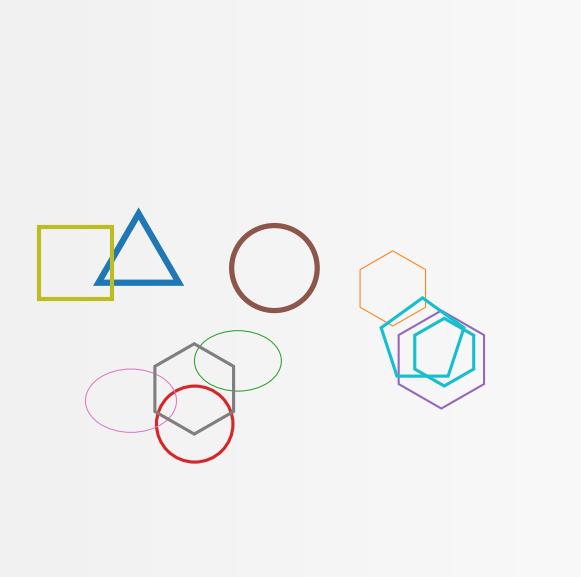[{"shape": "triangle", "thickness": 3, "radius": 0.4, "center": [0.239, 0.549]}, {"shape": "hexagon", "thickness": 0.5, "radius": 0.33, "center": [0.676, 0.5]}, {"shape": "oval", "thickness": 0.5, "radius": 0.37, "center": [0.409, 0.374]}, {"shape": "circle", "thickness": 1.5, "radius": 0.33, "center": [0.335, 0.265]}, {"shape": "hexagon", "thickness": 1, "radius": 0.42, "center": [0.759, 0.377]}, {"shape": "circle", "thickness": 2.5, "radius": 0.37, "center": [0.472, 0.535]}, {"shape": "oval", "thickness": 0.5, "radius": 0.39, "center": [0.225, 0.305]}, {"shape": "hexagon", "thickness": 1.5, "radius": 0.39, "center": [0.334, 0.326]}, {"shape": "square", "thickness": 2, "radius": 0.31, "center": [0.13, 0.543]}, {"shape": "hexagon", "thickness": 1.5, "radius": 0.29, "center": [0.764, 0.389]}, {"shape": "pentagon", "thickness": 1.5, "radius": 0.37, "center": [0.727, 0.408]}]